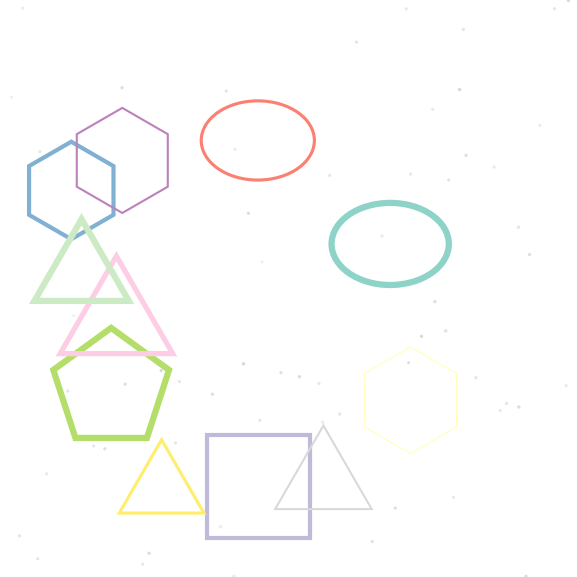[{"shape": "oval", "thickness": 3, "radius": 0.51, "center": [0.676, 0.577]}, {"shape": "hexagon", "thickness": 0.5, "radius": 0.46, "center": [0.711, 0.306]}, {"shape": "square", "thickness": 2, "radius": 0.45, "center": [0.448, 0.156]}, {"shape": "oval", "thickness": 1.5, "radius": 0.49, "center": [0.446, 0.756]}, {"shape": "hexagon", "thickness": 2, "radius": 0.42, "center": [0.123, 0.669]}, {"shape": "pentagon", "thickness": 3, "radius": 0.53, "center": [0.192, 0.326]}, {"shape": "triangle", "thickness": 2.5, "radius": 0.56, "center": [0.202, 0.443]}, {"shape": "triangle", "thickness": 1, "radius": 0.48, "center": [0.56, 0.166]}, {"shape": "hexagon", "thickness": 1, "radius": 0.45, "center": [0.212, 0.721]}, {"shape": "triangle", "thickness": 3, "radius": 0.47, "center": [0.141, 0.525]}, {"shape": "triangle", "thickness": 1.5, "radius": 0.42, "center": [0.28, 0.153]}]